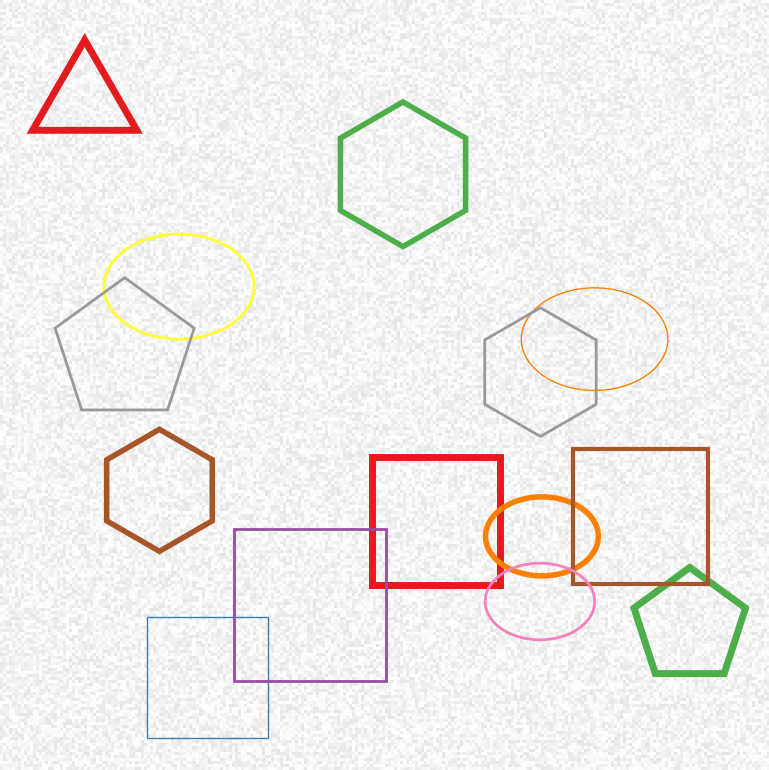[{"shape": "triangle", "thickness": 2.5, "radius": 0.39, "center": [0.11, 0.87]}, {"shape": "square", "thickness": 2.5, "radius": 0.42, "center": [0.566, 0.323]}, {"shape": "square", "thickness": 0.5, "radius": 0.39, "center": [0.27, 0.121]}, {"shape": "hexagon", "thickness": 2, "radius": 0.47, "center": [0.523, 0.774]}, {"shape": "pentagon", "thickness": 2.5, "radius": 0.38, "center": [0.896, 0.187]}, {"shape": "square", "thickness": 1, "radius": 0.49, "center": [0.403, 0.214]}, {"shape": "oval", "thickness": 0.5, "radius": 0.48, "center": [0.772, 0.56]}, {"shape": "oval", "thickness": 2, "radius": 0.37, "center": [0.704, 0.303]}, {"shape": "oval", "thickness": 1, "radius": 0.49, "center": [0.232, 0.628]}, {"shape": "hexagon", "thickness": 2, "radius": 0.4, "center": [0.207, 0.363]}, {"shape": "square", "thickness": 1.5, "radius": 0.44, "center": [0.832, 0.329]}, {"shape": "oval", "thickness": 1, "radius": 0.36, "center": [0.701, 0.219]}, {"shape": "pentagon", "thickness": 1, "radius": 0.47, "center": [0.162, 0.544]}, {"shape": "hexagon", "thickness": 1, "radius": 0.42, "center": [0.702, 0.517]}]